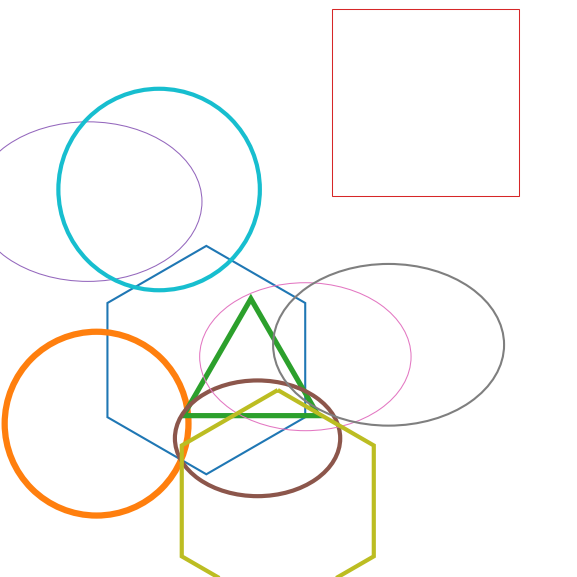[{"shape": "hexagon", "thickness": 1, "radius": 0.99, "center": [0.357, 0.376]}, {"shape": "circle", "thickness": 3, "radius": 0.8, "center": [0.167, 0.266]}, {"shape": "triangle", "thickness": 2.5, "radius": 0.67, "center": [0.434, 0.347]}, {"shape": "square", "thickness": 0.5, "radius": 0.81, "center": [0.737, 0.821]}, {"shape": "oval", "thickness": 0.5, "radius": 0.99, "center": [0.152, 0.65]}, {"shape": "oval", "thickness": 2, "radius": 0.72, "center": [0.446, 0.24]}, {"shape": "oval", "thickness": 0.5, "radius": 0.92, "center": [0.529, 0.381]}, {"shape": "oval", "thickness": 1, "radius": 1.0, "center": [0.673, 0.402]}, {"shape": "hexagon", "thickness": 2, "radius": 0.96, "center": [0.481, 0.132]}, {"shape": "circle", "thickness": 2, "radius": 0.87, "center": [0.276, 0.671]}]